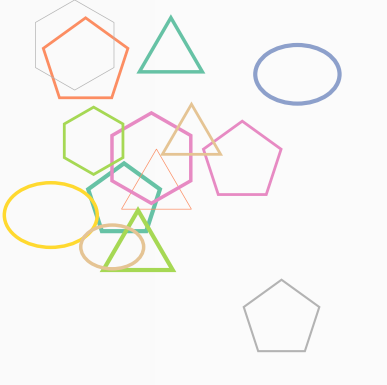[{"shape": "triangle", "thickness": 2.5, "radius": 0.47, "center": [0.441, 0.86]}, {"shape": "pentagon", "thickness": 3, "radius": 0.49, "center": [0.32, 0.478]}, {"shape": "pentagon", "thickness": 2, "radius": 0.57, "center": [0.221, 0.839]}, {"shape": "triangle", "thickness": 0.5, "radius": 0.52, "center": [0.404, 0.509]}, {"shape": "oval", "thickness": 3, "radius": 0.54, "center": [0.768, 0.807]}, {"shape": "pentagon", "thickness": 2, "radius": 0.53, "center": [0.625, 0.58]}, {"shape": "hexagon", "thickness": 2.5, "radius": 0.59, "center": [0.391, 0.589]}, {"shape": "triangle", "thickness": 3, "radius": 0.52, "center": [0.356, 0.35]}, {"shape": "hexagon", "thickness": 2, "radius": 0.44, "center": [0.242, 0.634]}, {"shape": "oval", "thickness": 2.5, "radius": 0.6, "center": [0.131, 0.441]}, {"shape": "oval", "thickness": 2.5, "radius": 0.41, "center": [0.29, 0.359]}, {"shape": "triangle", "thickness": 2, "radius": 0.43, "center": [0.494, 0.643]}, {"shape": "pentagon", "thickness": 1.5, "radius": 0.51, "center": [0.727, 0.171]}, {"shape": "hexagon", "thickness": 0.5, "radius": 0.59, "center": [0.193, 0.883]}]